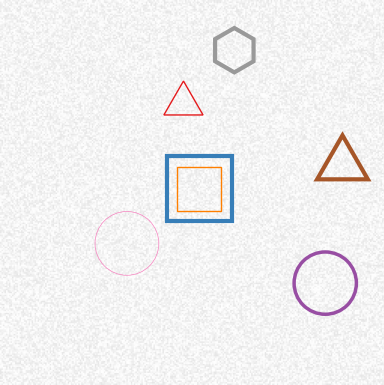[{"shape": "triangle", "thickness": 1, "radius": 0.29, "center": [0.477, 0.731]}, {"shape": "square", "thickness": 3, "radius": 0.42, "center": [0.517, 0.51]}, {"shape": "circle", "thickness": 2.5, "radius": 0.4, "center": [0.845, 0.265]}, {"shape": "square", "thickness": 1, "radius": 0.29, "center": [0.516, 0.509]}, {"shape": "triangle", "thickness": 3, "radius": 0.38, "center": [0.89, 0.572]}, {"shape": "circle", "thickness": 0.5, "radius": 0.41, "center": [0.33, 0.368]}, {"shape": "hexagon", "thickness": 3, "radius": 0.29, "center": [0.609, 0.87]}]